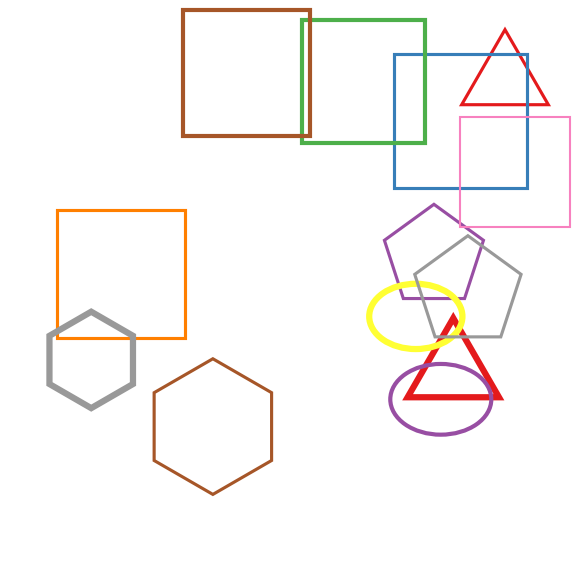[{"shape": "triangle", "thickness": 1.5, "radius": 0.43, "center": [0.874, 0.861]}, {"shape": "triangle", "thickness": 3, "radius": 0.46, "center": [0.785, 0.357]}, {"shape": "square", "thickness": 1.5, "radius": 0.58, "center": [0.798, 0.79]}, {"shape": "square", "thickness": 2, "radius": 0.53, "center": [0.63, 0.859]}, {"shape": "oval", "thickness": 2, "radius": 0.44, "center": [0.763, 0.308]}, {"shape": "pentagon", "thickness": 1.5, "radius": 0.45, "center": [0.751, 0.555]}, {"shape": "square", "thickness": 1.5, "radius": 0.56, "center": [0.209, 0.524]}, {"shape": "oval", "thickness": 3, "radius": 0.4, "center": [0.72, 0.451]}, {"shape": "hexagon", "thickness": 1.5, "radius": 0.59, "center": [0.369, 0.26]}, {"shape": "square", "thickness": 2, "radius": 0.55, "center": [0.427, 0.873]}, {"shape": "square", "thickness": 1, "radius": 0.47, "center": [0.892, 0.701]}, {"shape": "pentagon", "thickness": 1.5, "radius": 0.48, "center": [0.81, 0.494]}, {"shape": "hexagon", "thickness": 3, "radius": 0.42, "center": [0.158, 0.376]}]